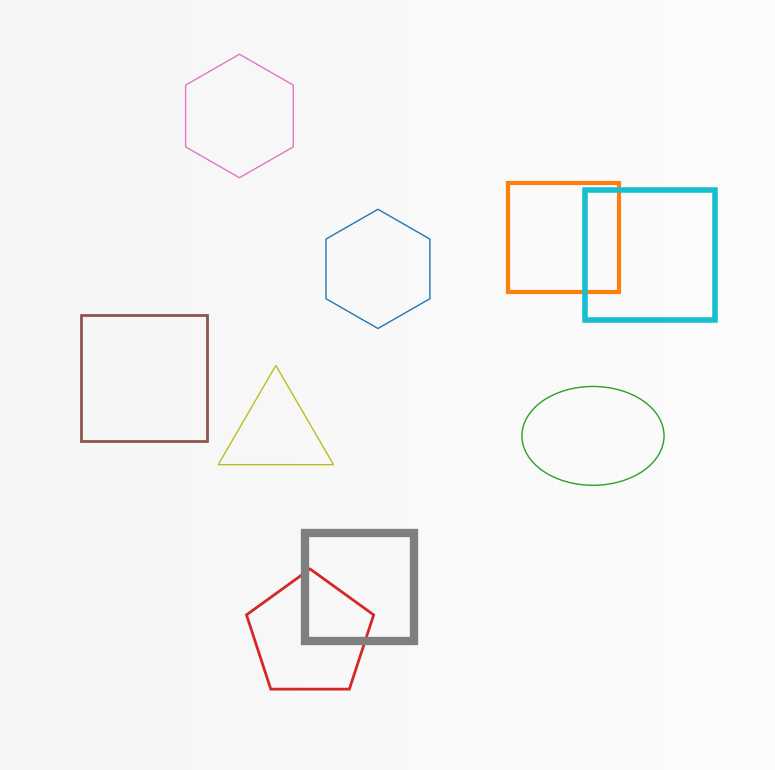[{"shape": "hexagon", "thickness": 0.5, "radius": 0.39, "center": [0.488, 0.651]}, {"shape": "square", "thickness": 1.5, "radius": 0.36, "center": [0.727, 0.692]}, {"shape": "oval", "thickness": 0.5, "radius": 0.46, "center": [0.765, 0.434]}, {"shape": "pentagon", "thickness": 1, "radius": 0.43, "center": [0.4, 0.175]}, {"shape": "square", "thickness": 1, "radius": 0.41, "center": [0.186, 0.509]}, {"shape": "hexagon", "thickness": 0.5, "radius": 0.4, "center": [0.309, 0.849]}, {"shape": "square", "thickness": 3, "radius": 0.35, "center": [0.463, 0.238]}, {"shape": "triangle", "thickness": 0.5, "radius": 0.43, "center": [0.356, 0.439]}, {"shape": "square", "thickness": 2, "radius": 0.42, "center": [0.839, 0.669]}]